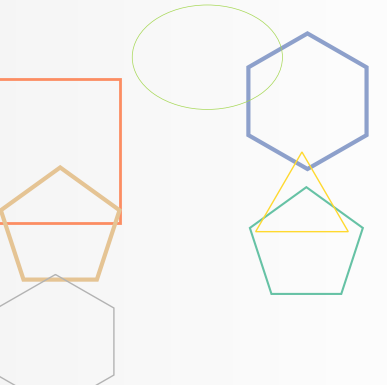[{"shape": "pentagon", "thickness": 1.5, "radius": 0.77, "center": [0.791, 0.361]}, {"shape": "square", "thickness": 2, "radius": 0.94, "center": [0.122, 0.608]}, {"shape": "hexagon", "thickness": 3, "radius": 0.88, "center": [0.793, 0.737]}, {"shape": "oval", "thickness": 0.5, "radius": 0.97, "center": [0.535, 0.851]}, {"shape": "triangle", "thickness": 1, "radius": 0.69, "center": [0.779, 0.467]}, {"shape": "pentagon", "thickness": 3, "radius": 0.81, "center": [0.155, 0.404]}, {"shape": "hexagon", "thickness": 1, "radius": 0.87, "center": [0.143, 0.113]}]